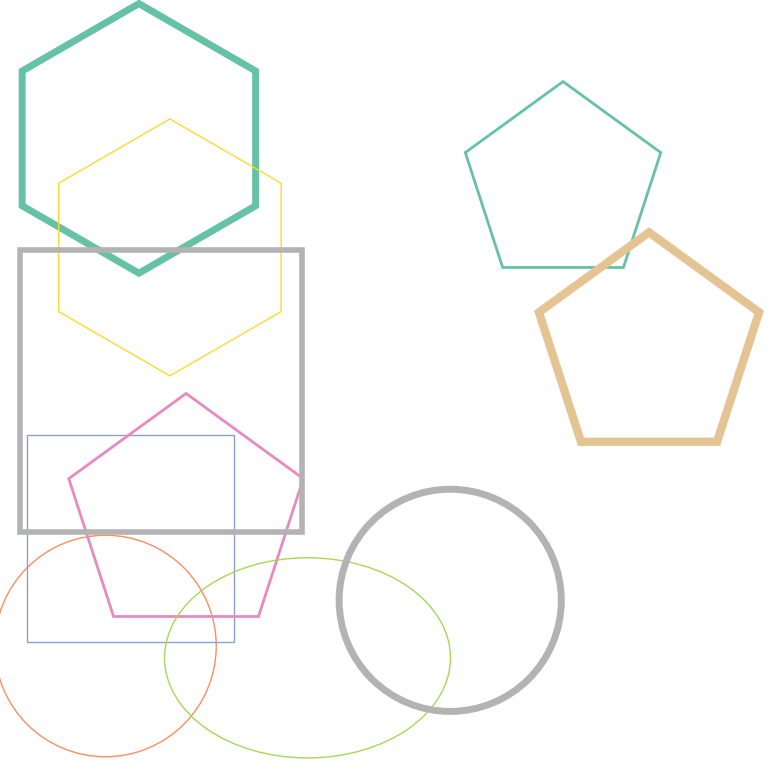[{"shape": "hexagon", "thickness": 2.5, "radius": 0.88, "center": [0.18, 0.82]}, {"shape": "pentagon", "thickness": 1, "radius": 0.67, "center": [0.731, 0.761]}, {"shape": "circle", "thickness": 0.5, "radius": 0.72, "center": [0.137, 0.161]}, {"shape": "square", "thickness": 0.5, "radius": 0.67, "center": [0.169, 0.3]}, {"shape": "pentagon", "thickness": 1, "radius": 0.8, "center": [0.242, 0.329]}, {"shape": "oval", "thickness": 0.5, "radius": 0.93, "center": [0.399, 0.146]}, {"shape": "hexagon", "thickness": 0.5, "radius": 0.83, "center": [0.221, 0.679]}, {"shape": "pentagon", "thickness": 3, "radius": 0.75, "center": [0.843, 0.548]}, {"shape": "square", "thickness": 2, "radius": 0.92, "center": [0.209, 0.492]}, {"shape": "circle", "thickness": 2.5, "radius": 0.72, "center": [0.585, 0.22]}]